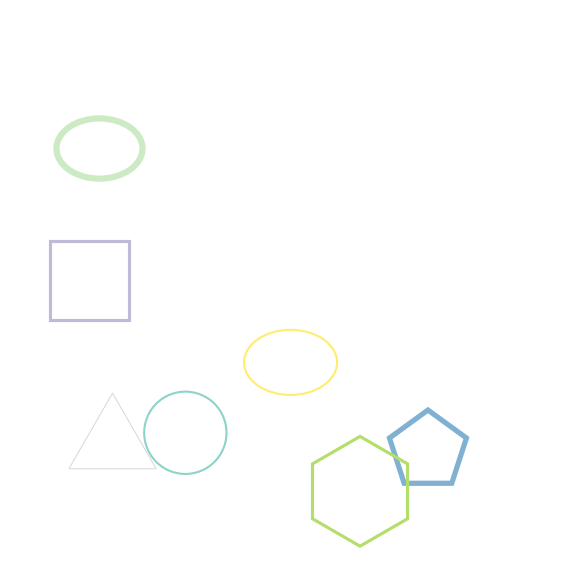[{"shape": "circle", "thickness": 1, "radius": 0.36, "center": [0.321, 0.25]}, {"shape": "square", "thickness": 1.5, "radius": 0.34, "center": [0.156, 0.513]}, {"shape": "pentagon", "thickness": 2.5, "radius": 0.35, "center": [0.741, 0.219]}, {"shape": "hexagon", "thickness": 1.5, "radius": 0.48, "center": [0.623, 0.148]}, {"shape": "triangle", "thickness": 0.5, "radius": 0.44, "center": [0.195, 0.231]}, {"shape": "oval", "thickness": 3, "radius": 0.37, "center": [0.172, 0.742]}, {"shape": "oval", "thickness": 1, "radius": 0.4, "center": [0.503, 0.372]}]